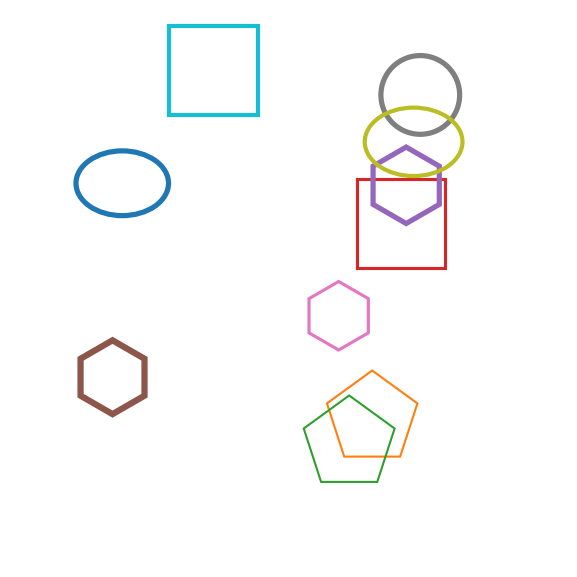[{"shape": "oval", "thickness": 2.5, "radius": 0.4, "center": [0.212, 0.682]}, {"shape": "pentagon", "thickness": 1, "radius": 0.41, "center": [0.644, 0.275]}, {"shape": "pentagon", "thickness": 1, "radius": 0.41, "center": [0.605, 0.232]}, {"shape": "square", "thickness": 1.5, "radius": 0.38, "center": [0.694, 0.612]}, {"shape": "hexagon", "thickness": 2.5, "radius": 0.33, "center": [0.703, 0.678]}, {"shape": "hexagon", "thickness": 3, "radius": 0.32, "center": [0.195, 0.346]}, {"shape": "hexagon", "thickness": 1.5, "radius": 0.3, "center": [0.586, 0.452]}, {"shape": "circle", "thickness": 2.5, "radius": 0.34, "center": [0.728, 0.835]}, {"shape": "oval", "thickness": 2, "radius": 0.42, "center": [0.716, 0.754]}, {"shape": "square", "thickness": 2, "radius": 0.38, "center": [0.37, 0.877]}]